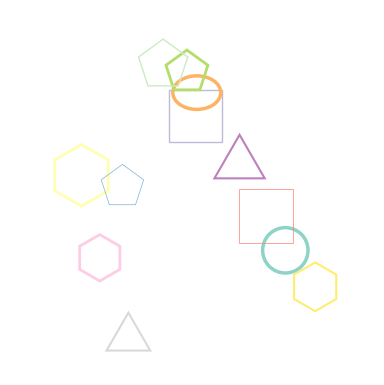[{"shape": "circle", "thickness": 2.5, "radius": 0.29, "center": [0.741, 0.35]}, {"shape": "hexagon", "thickness": 2, "radius": 0.4, "center": [0.212, 0.545]}, {"shape": "square", "thickness": 1, "radius": 0.34, "center": [0.508, 0.698]}, {"shape": "square", "thickness": 0.5, "radius": 0.35, "center": [0.692, 0.438]}, {"shape": "pentagon", "thickness": 0.5, "radius": 0.29, "center": [0.318, 0.515]}, {"shape": "oval", "thickness": 2.5, "radius": 0.31, "center": [0.511, 0.759]}, {"shape": "pentagon", "thickness": 2, "radius": 0.29, "center": [0.486, 0.813]}, {"shape": "hexagon", "thickness": 2, "radius": 0.3, "center": [0.259, 0.33]}, {"shape": "triangle", "thickness": 1.5, "radius": 0.33, "center": [0.333, 0.122]}, {"shape": "triangle", "thickness": 1.5, "radius": 0.38, "center": [0.622, 0.574]}, {"shape": "pentagon", "thickness": 1, "radius": 0.34, "center": [0.424, 0.831]}, {"shape": "hexagon", "thickness": 1.5, "radius": 0.32, "center": [0.819, 0.255]}]